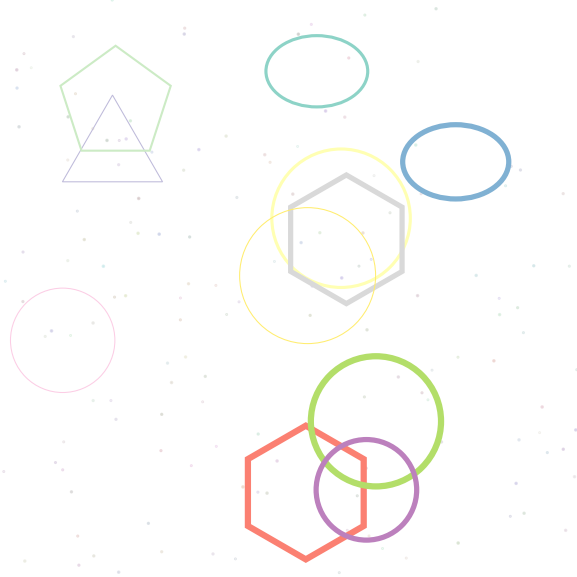[{"shape": "oval", "thickness": 1.5, "radius": 0.44, "center": [0.549, 0.876]}, {"shape": "circle", "thickness": 1.5, "radius": 0.6, "center": [0.591, 0.621]}, {"shape": "triangle", "thickness": 0.5, "radius": 0.5, "center": [0.195, 0.734]}, {"shape": "hexagon", "thickness": 3, "radius": 0.58, "center": [0.53, 0.146]}, {"shape": "oval", "thickness": 2.5, "radius": 0.46, "center": [0.789, 0.719]}, {"shape": "circle", "thickness": 3, "radius": 0.56, "center": [0.651, 0.27]}, {"shape": "circle", "thickness": 0.5, "radius": 0.45, "center": [0.109, 0.41]}, {"shape": "hexagon", "thickness": 2.5, "radius": 0.56, "center": [0.6, 0.585]}, {"shape": "circle", "thickness": 2.5, "radius": 0.44, "center": [0.634, 0.151]}, {"shape": "pentagon", "thickness": 1, "radius": 0.5, "center": [0.2, 0.819]}, {"shape": "circle", "thickness": 0.5, "radius": 0.59, "center": [0.533, 0.522]}]